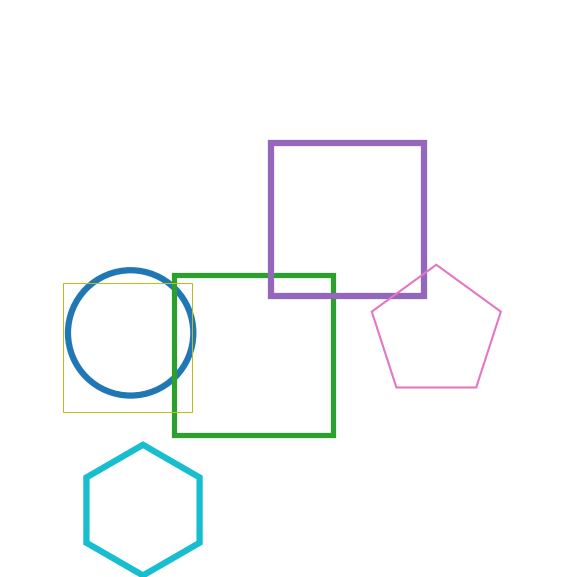[{"shape": "circle", "thickness": 3, "radius": 0.54, "center": [0.226, 0.423]}, {"shape": "square", "thickness": 2.5, "radius": 0.69, "center": [0.439, 0.385]}, {"shape": "square", "thickness": 3, "radius": 0.66, "center": [0.602, 0.619]}, {"shape": "pentagon", "thickness": 1, "radius": 0.59, "center": [0.756, 0.423]}, {"shape": "square", "thickness": 0.5, "radius": 0.56, "center": [0.221, 0.397]}, {"shape": "hexagon", "thickness": 3, "radius": 0.57, "center": [0.248, 0.116]}]